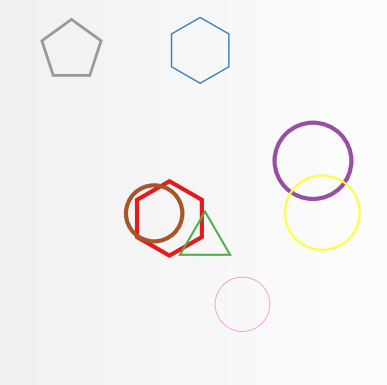[{"shape": "hexagon", "thickness": 3, "radius": 0.48, "center": [0.437, 0.433]}, {"shape": "hexagon", "thickness": 1, "radius": 0.43, "center": [0.517, 0.869]}, {"shape": "triangle", "thickness": 1.5, "radius": 0.37, "center": [0.529, 0.376]}, {"shape": "circle", "thickness": 3, "radius": 0.5, "center": [0.808, 0.582]}, {"shape": "circle", "thickness": 1.5, "radius": 0.48, "center": [0.832, 0.448]}, {"shape": "circle", "thickness": 3, "radius": 0.36, "center": [0.398, 0.446]}, {"shape": "circle", "thickness": 0.5, "radius": 0.35, "center": [0.626, 0.21]}, {"shape": "pentagon", "thickness": 2, "radius": 0.4, "center": [0.185, 0.869]}]